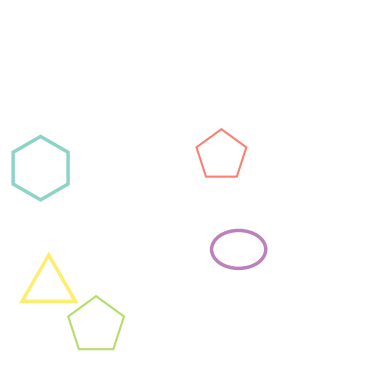[{"shape": "hexagon", "thickness": 2.5, "radius": 0.41, "center": [0.105, 0.563]}, {"shape": "pentagon", "thickness": 1.5, "radius": 0.34, "center": [0.575, 0.596]}, {"shape": "pentagon", "thickness": 1.5, "radius": 0.38, "center": [0.25, 0.155]}, {"shape": "oval", "thickness": 2.5, "radius": 0.35, "center": [0.62, 0.352]}, {"shape": "triangle", "thickness": 2.5, "radius": 0.4, "center": [0.127, 0.257]}]